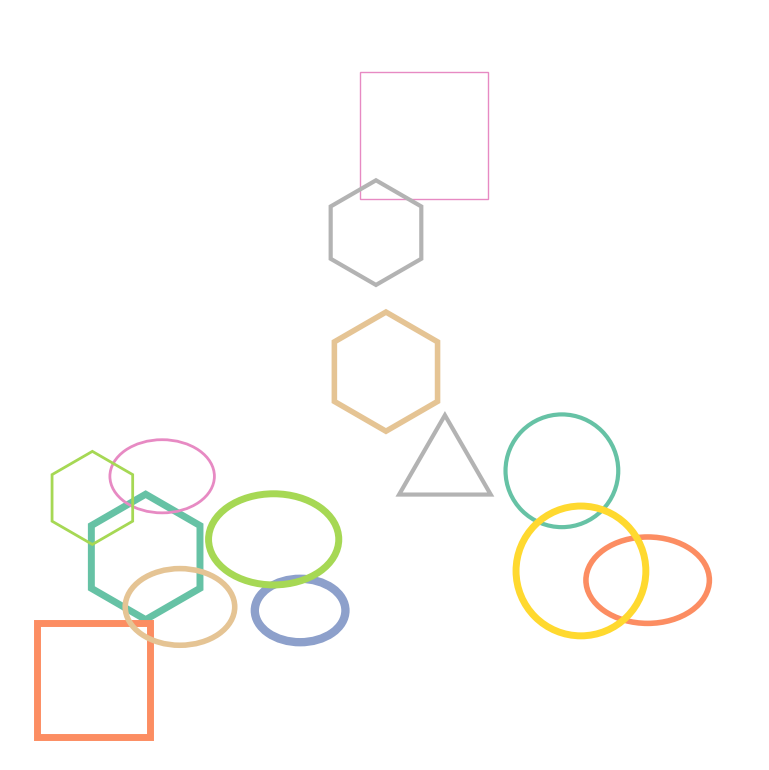[{"shape": "hexagon", "thickness": 2.5, "radius": 0.41, "center": [0.189, 0.277]}, {"shape": "circle", "thickness": 1.5, "radius": 0.37, "center": [0.73, 0.389]}, {"shape": "oval", "thickness": 2, "radius": 0.4, "center": [0.841, 0.247]}, {"shape": "square", "thickness": 2.5, "radius": 0.37, "center": [0.121, 0.116]}, {"shape": "oval", "thickness": 3, "radius": 0.29, "center": [0.39, 0.207]}, {"shape": "square", "thickness": 0.5, "radius": 0.41, "center": [0.551, 0.824]}, {"shape": "oval", "thickness": 1, "radius": 0.34, "center": [0.211, 0.381]}, {"shape": "hexagon", "thickness": 1, "radius": 0.3, "center": [0.12, 0.353]}, {"shape": "oval", "thickness": 2.5, "radius": 0.42, "center": [0.355, 0.3]}, {"shape": "circle", "thickness": 2.5, "radius": 0.42, "center": [0.754, 0.259]}, {"shape": "oval", "thickness": 2, "radius": 0.36, "center": [0.234, 0.212]}, {"shape": "hexagon", "thickness": 2, "radius": 0.39, "center": [0.501, 0.517]}, {"shape": "hexagon", "thickness": 1.5, "radius": 0.34, "center": [0.488, 0.698]}, {"shape": "triangle", "thickness": 1.5, "radius": 0.34, "center": [0.578, 0.392]}]